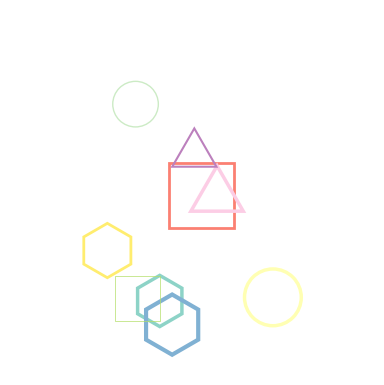[{"shape": "hexagon", "thickness": 2.5, "radius": 0.33, "center": [0.415, 0.218]}, {"shape": "circle", "thickness": 2.5, "radius": 0.37, "center": [0.709, 0.228]}, {"shape": "square", "thickness": 2, "radius": 0.42, "center": [0.523, 0.491]}, {"shape": "hexagon", "thickness": 3, "radius": 0.39, "center": [0.447, 0.157]}, {"shape": "square", "thickness": 0.5, "radius": 0.29, "center": [0.356, 0.224]}, {"shape": "triangle", "thickness": 2.5, "radius": 0.39, "center": [0.564, 0.491]}, {"shape": "triangle", "thickness": 1.5, "radius": 0.33, "center": [0.505, 0.6]}, {"shape": "circle", "thickness": 1, "radius": 0.3, "center": [0.352, 0.73]}, {"shape": "hexagon", "thickness": 2, "radius": 0.35, "center": [0.279, 0.349]}]